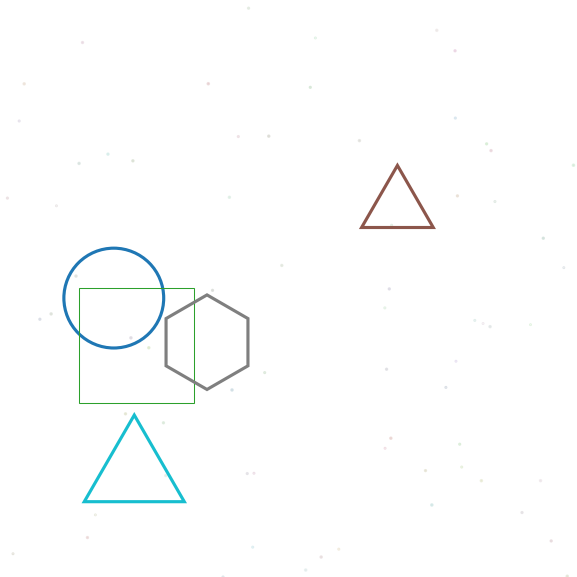[{"shape": "circle", "thickness": 1.5, "radius": 0.43, "center": [0.197, 0.483]}, {"shape": "square", "thickness": 0.5, "radius": 0.5, "center": [0.237, 0.401]}, {"shape": "triangle", "thickness": 1.5, "radius": 0.36, "center": [0.688, 0.641]}, {"shape": "hexagon", "thickness": 1.5, "radius": 0.41, "center": [0.358, 0.407]}, {"shape": "triangle", "thickness": 1.5, "radius": 0.5, "center": [0.233, 0.18]}]